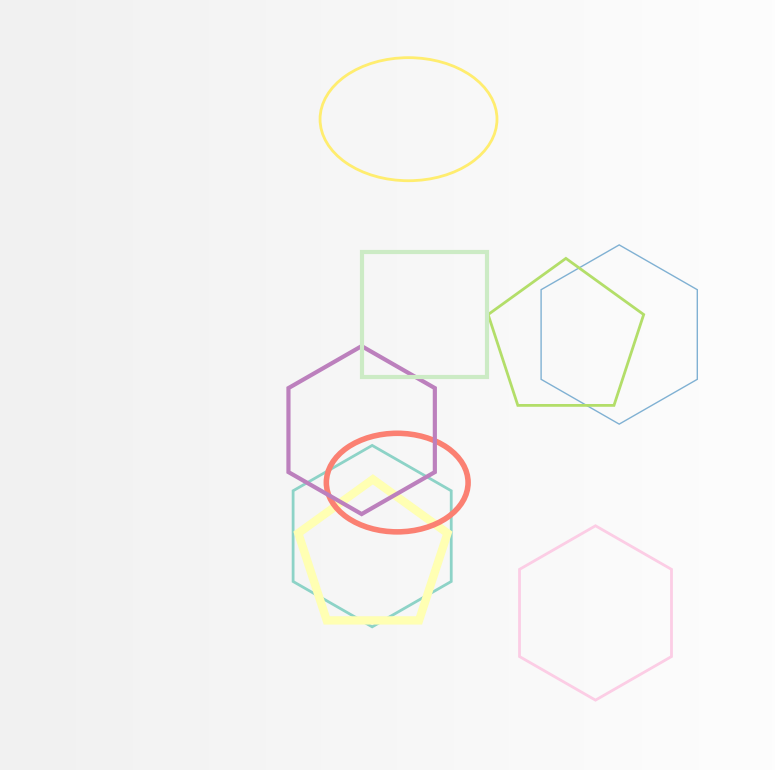[{"shape": "hexagon", "thickness": 1, "radius": 0.59, "center": [0.48, 0.304]}, {"shape": "pentagon", "thickness": 3, "radius": 0.51, "center": [0.481, 0.276]}, {"shape": "oval", "thickness": 2, "radius": 0.46, "center": [0.513, 0.373]}, {"shape": "hexagon", "thickness": 0.5, "radius": 0.58, "center": [0.799, 0.566]}, {"shape": "pentagon", "thickness": 1, "radius": 0.53, "center": [0.73, 0.559]}, {"shape": "hexagon", "thickness": 1, "radius": 0.57, "center": [0.768, 0.204]}, {"shape": "hexagon", "thickness": 1.5, "radius": 0.55, "center": [0.467, 0.441]}, {"shape": "square", "thickness": 1.5, "radius": 0.4, "center": [0.547, 0.591]}, {"shape": "oval", "thickness": 1, "radius": 0.57, "center": [0.527, 0.845]}]